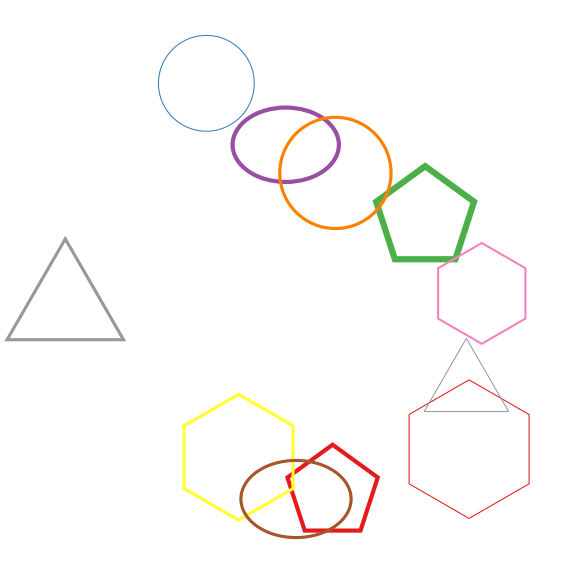[{"shape": "pentagon", "thickness": 2, "radius": 0.41, "center": [0.576, 0.147]}, {"shape": "hexagon", "thickness": 0.5, "radius": 0.6, "center": [0.812, 0.221]}, {"shape": "circle", "thickness": 0.5, "radius": 0.41, "center": [0.357, 0.855]}, {"shape": "pentagon", "thickness": 3, "radius": 0.45, "center": [0.736, 0.622]}, {"shape": "oval", "thickness": 2, "radius": 0.46, "center": [0.495, 0.748]}, {"shape": "circle", "thickness": 1.5, "radius": 0.48, "center": [0.581, 0.7]}, {"shape": "hexagon", "thickness": 1.5, "radius": 0.54, "center": [0.413, 0.208]}, {"shape": "oval", "thickness": 1.5, "radius": 0.48, "center": [0.513, 0.135]}, {"shape": "hexagon", "thickness": 1, "radius": 0.44, "center": [0.834, 0.491]}, {"shape": "triangle", "thickness": 0.5, "radius": 0.42, "center": [0.808, 0.329]}, {"shape": "triangle", "thickness": 1.5, "radius": 0.58, "center": [0.113, 0.469]}]